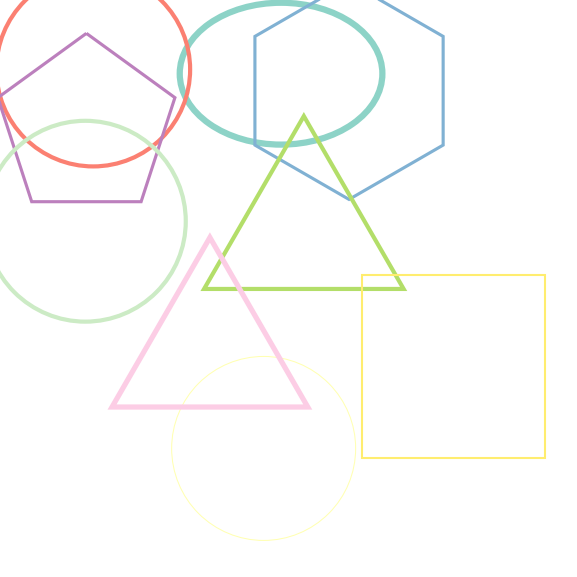[{"shape": "oval", "thickness": 3, "radius": 0.88, "center": [0.487, 0.872]}, {"shape": "circle", "thickness": 0.5, "radius": 0.8, "center": [0.457, 0.223]}, {"shape": "circle", "thickness": 2, "radius": 0.84, "center": [0.161, 0.879]}, {"shape": "hexagon", "thickness": 1.5, "radius": 0.94, "center": [0.604, 0.842]}, {"shape": "triangle", "thickness": 2, "radius": 1.0, "center": [0.526, 0.599]}, {"shape": "triangle", "thickness": 2.5, "radius": 0.98, "center": [0.363, 0.392]}, {"shape": "pentagon", "thickness": 1.5, "radius": 0.81, "center": [0.15, 0.78]}, {"shape": "circle", "thickness": 2, "radius": 0.87, "center": [0.148, 0.616]}, {"shape": "square", "thickness": 1, "radius": 0.79, "center": [0.785, 0.365]}]